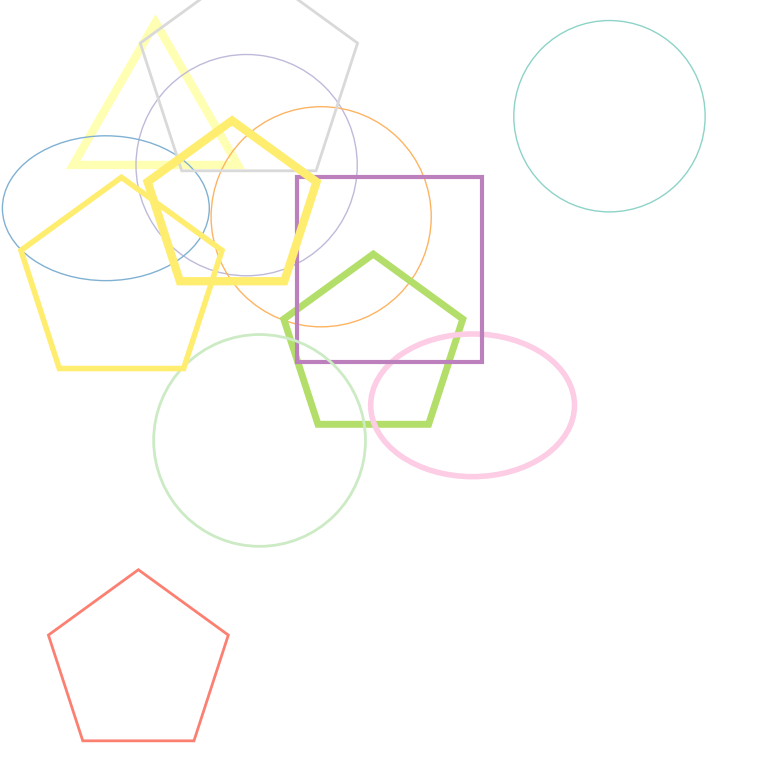[{"shape": "circle", "thickness": 0.5, "radius": 0.62, "center": [0.792, 0.849]}, {"shape": "triangle", "thickness": 3, "radius": 0.62, "center": [0.202, 0.848]}, {"shape": "circle", "thickness": 0.5, "radius": 0.72, "center": [0.32, 0.786]}, {"shape": "pentagon", "thickness": 1, "radius": 0.61, "center": [0.18, 0.137]}, {"shape": "oval", "thickness": 0.5, "radius": 0.67, "center": [0.137, 0.73]}, {"shape": "circle", "thickness": 0.5, "radius": 0.71, "center": [0.417, 0.719]}, {"shape": "pentagon", "thickness": 2.5, "radius": 0.61, "center": [0.485, 0.548]}, {"shape": "oval", "thickness": 2, "radius": 0.66, "center": [0.614, 0.474]}, {"shape": "pentagon", "thickness": 1, "radius": 0.74, "center": [0.323, 0.898]}, {"shape": "square", "thickness": 1.5, "radius": 0.6, "center": [0.506, 0.65]}, {"shape": "circle", "thickness": 1, "radius": 0.69, "center": [0.337, 0.428]}, {"shape": "pentagon", "thickness": 2, "radius": 0.69, "center": [0.158, 0.632]}, {"shape": "pentagon", "thickness": 3, "radius": 0.58, "center": [0.301, 0.728]}]